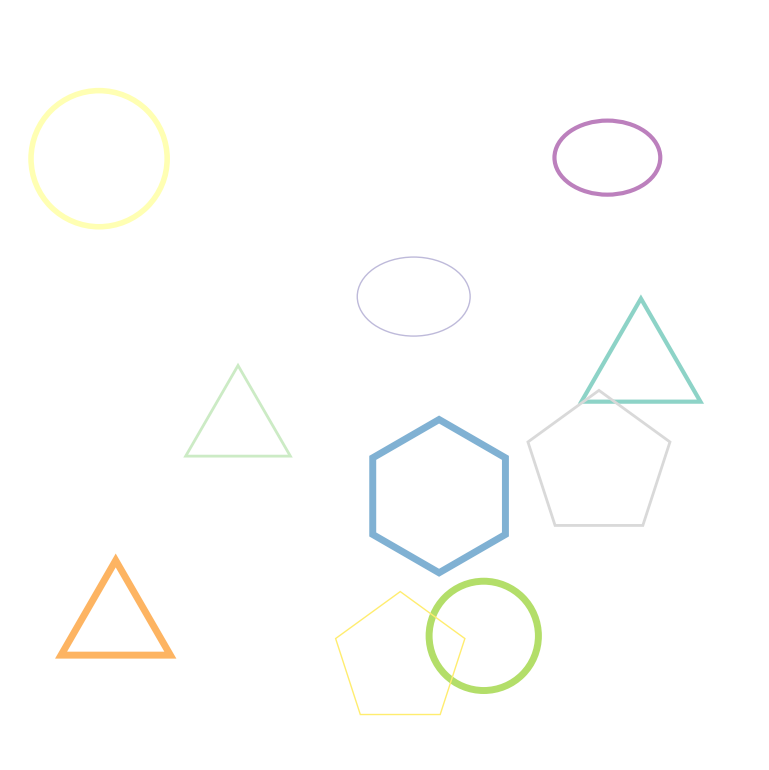[{"shape": "triangle", "thickness": 1.5, "radius": 0.45, "center": [0.832, 0.523]}, {"shape": "circle", "thickness": 2, "radius": 0.44, "center": [0.129, 0.794]}, {"shape": "oval", "thickness": 0.5, "radius": 0.37, "center": [0.537, 0.615]}, {"shape": "hexagon", "thickness": 2.5, "radius": 0.5, "center": [0.57, 0.356]}, {"shape": "triangle", "thickness": 2.5, "radius": 0.41, "center": [0.15, 0.19]}, {"shape": "circle", "thickness": 2.5, "radius": 0.35, "center": [0.628, 0.174]}, {"shape": "pentagon", "thickness": 1, "radius": 0.48, "center": [0.778, 0.396]}, {"shape": "oval", "thickness": 1.5, "radius": 0.34, "center": [0.789, 0.795]}, {"shape": "triangle", "thickness": 1, "radius": 0.39, "center": [0.309, 0.447]}, {"shape": "pentagon", "thickness": 0.5, "radius": 0.44, "center": [0.52, 0.143]}]